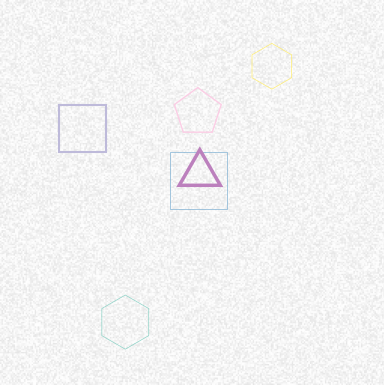[{"shape": "hexagon", "thickness": 0.5, "radius": 0.35, "center": [0.325, 0.163]}, {"shape": "square", "thickness": 1.5, "radius": 0.31, "center": [0.215, 0.667]}, {"shape": "square", "thickness": 0.5, "radius": 0.37, "center": [0.516, 0.532]}, {"shape": "pentagon", "thickness": 1, "radius": 0.32, "center": [0.514, 0.708]}, {"shape": "triangle", "thickness": 2.5, "radius": 0.31, "center": [0.519, 0.549]}, {"shape": "hexagon", "thickness": 0.5, "radius": 0.3, "center": [0.706, 0.828]}]